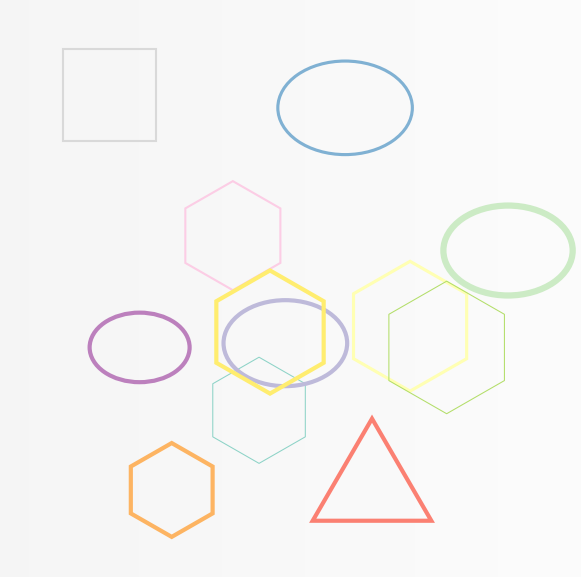[{"shape": "hexagon", "thickness": 0.5, "radius": 0.46, "center": [0.446, 0.289]}, {"shape": "hexagon", "thickness": 1.5, "radius": 0.56, "center": [0.706, 0.434]}, {"shape": "oval", "thickness": 2, "radius": 0.53, "center": [0.491, 0.405]}, {"shape": "triangle", "thickness": 2, "radius": 0.59, "center": [0.64, 0.156]}, {"shape": "oval", "thickness": 1.5, "radius": 0.58, "center": [0.594, 0.812]}, {"shape": "hexagon", "thickness": 2, "radius": 0.41, "center": [0.295, 0.151]}, {"shape": "hexagon", "thickness": 0.5, "radius": 0.57, "center": [0.768, 0.397]}, {"shape": "hexagon", "thickness": 1, "radius": 0.47, "center": [0.401, 0.591]}, {"shape": "square", "thickness": 1, "radius": 0.4, "center": [0.189, 0.835]}, {"shape": "oval", "thickness": 2, "radius": 0.43, "center": [0.24, 0.398]}, {"shape": "oval", "thickness": 3, "radius": 0.56, "center": [0.874, 0.565]}, {"shape": "hexagon", "thickness": 2, "radius": 0.53, "center": [0.465, 0.424]}]